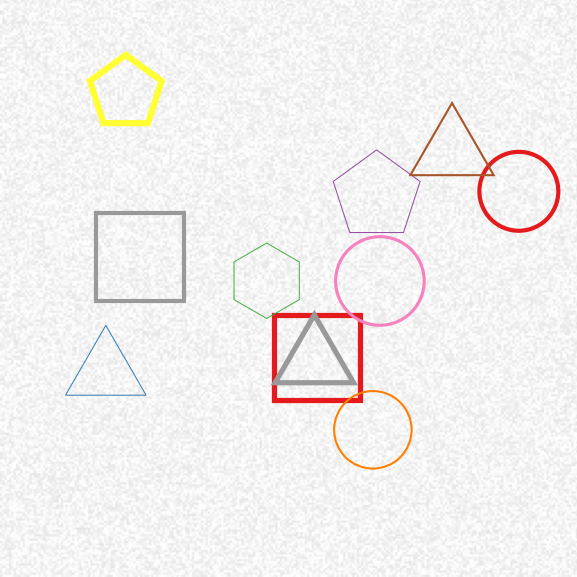[{"shape": "square", "thickness": 2.5, "radius": 0.37, "center": [0.549, 0.381]}, {"shape": "circle", "thickness": 2, "radius": 0.34, "center": [0.898, 0.668]}, {"shape": "triangle", "thickness": 0.5, "radius": 0.4, "center": [0.183, 0.355]}, {"shape": "hexagon", "thickness": 0.5, "radius": 0.33, "center": [0.462, 0.513]}, {"shape": "pentagon", "thickness": 0.5, "radius": 0.4, "center": [0.652, 0.66]}, {"shape": "circle", "thickness": 1, "radius": 0.34, "center": [0.646, 0.255]}, {"shape": "pentagon", "thickness": 3, "radius": 0.33, "center": [0.218, 0.839]}, {"shape": "triangle", "thickness": 1, "radius": 0.42, "center": [0.783, 0.737]}, {"shape": "circle", "thickness": 1.5, "radius": 0.38, "center": [0.658, 0.513]}, {"shape": "square", "thickness": 2, "radius": 0.38, "center": [0.243, 0.554]}, {"shape": "triangle", "thickness": 2.5, "radius": 0.39, "center": [0.544, 0.376]}]